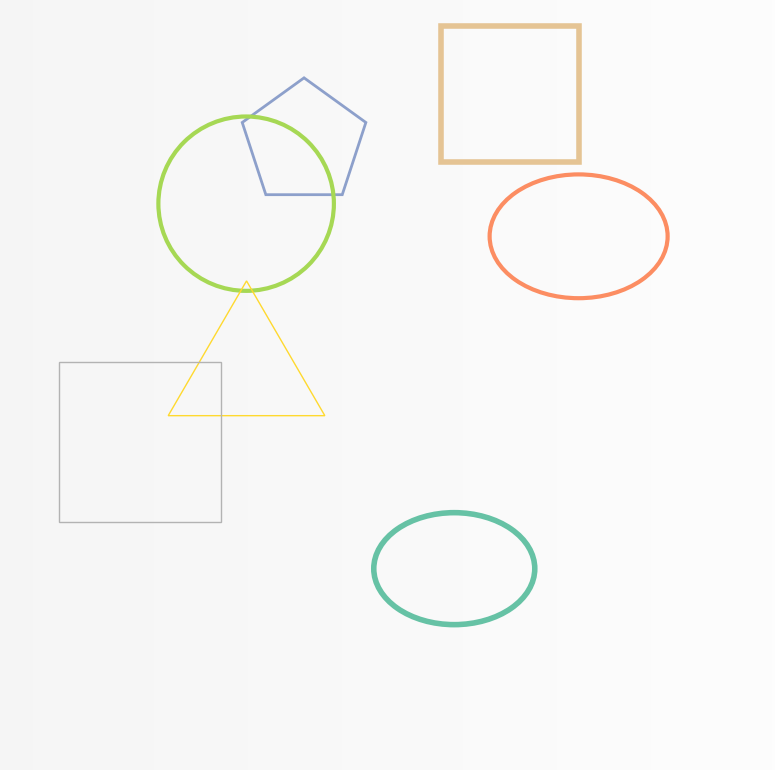[{"shape": "oval", "thickness": 2, "radius": 0.52, "center": [0.586, 0.261]}, {"shape": "oval", "thickness": 1.5, "radius": 0.57, "center": [0.747, 0.693]}, {"shape": "pentagon", "thickness": 1, "radius": 0.42, "center": [0.392, 0.815]}, {"shape": "circle", "thickness": 1.5, "radius": 0.57, "center": [0.318, 0.735]}, {"shape": "triangle", "thickness": 0.5, "radius": 0.58, "center": [0.318, 0.519]}, {"shape": "square", "thickness": 2, "radius": 0.44, "center": [0.658, 0.878]}, {"shape": "square", "thickness": 0.5, "radius": 0.52, "center": [0.181, 0.426]}]